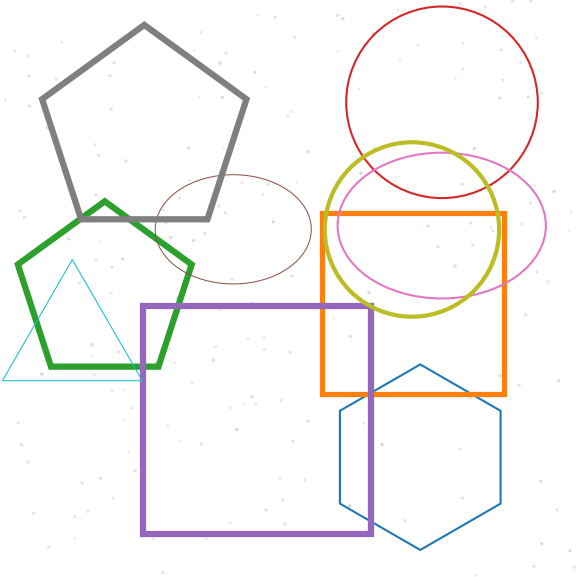[{"shape": "hexagon", "thickness": 1, "radius": 0.8, "center": [0.728, 0.207]}, {"shape": "square", "thickness": 2.5, "radius": 0.79, "center": [0.715, 0.474]}, {"shape": "pentagon", "thickness": 3, "radius": 0.79, "center": [0.181, 0.492]}, {"shape": "circle", "thickness": 1, "radius": 0.83, "center": [0.765, 0.822]}, {"shape": "square", "thickness": 3, "radius": 0.99, "center": [0.445, 0.272]}, {"shape": "oval", "thickness": 0.5, "radius": 0.68, "center": [0.404, 0.602]}, {"shape": "oval", "thickness": 1, "radius": 0.9, "center": [0.765, 0.609]}, {"shape": "pentagon", "thickness": 3, "radius": 0.93, "center": [0.25, 0.77]}, {"shape": "circle", "thickness": 2, "radius": 0.76, "center": [0.713, 0.602]}, {"shape": "triangle", "thickness": 0.5, "radius": 0.7, "center": [0.125, 0.41]}]